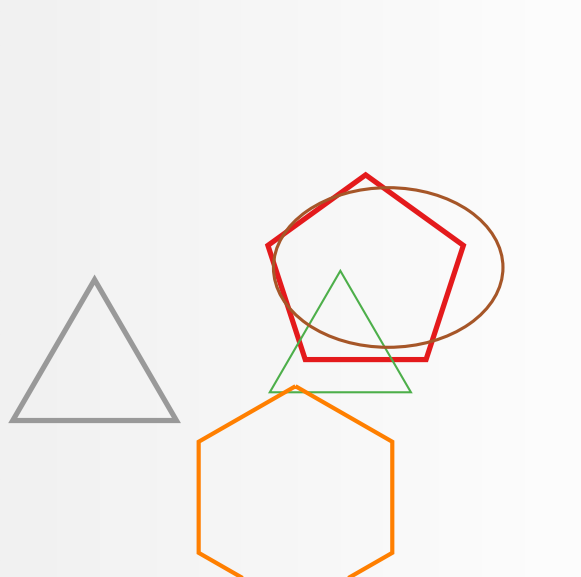[{"shape": "pentagon", "thickness": 2.5, "radius": 0.88, "center": [0.629, 0.52]}, {"shape": "triangle", "thickness": 1, "radius": 0.7, "center": [0.586, 0.39]}, {"shape": "hexagon", "thickness": 2, "radius": 0.96, "center": [0.508, 0.138]}, {"shape": "oval", "thickness": 1.5, "radius": 0.99, "center": [0.668, 0.536]}, {"shape": "triangle", "thickness": 2.5, "radius": 0.81, "center": [0.163, 0.352]}]